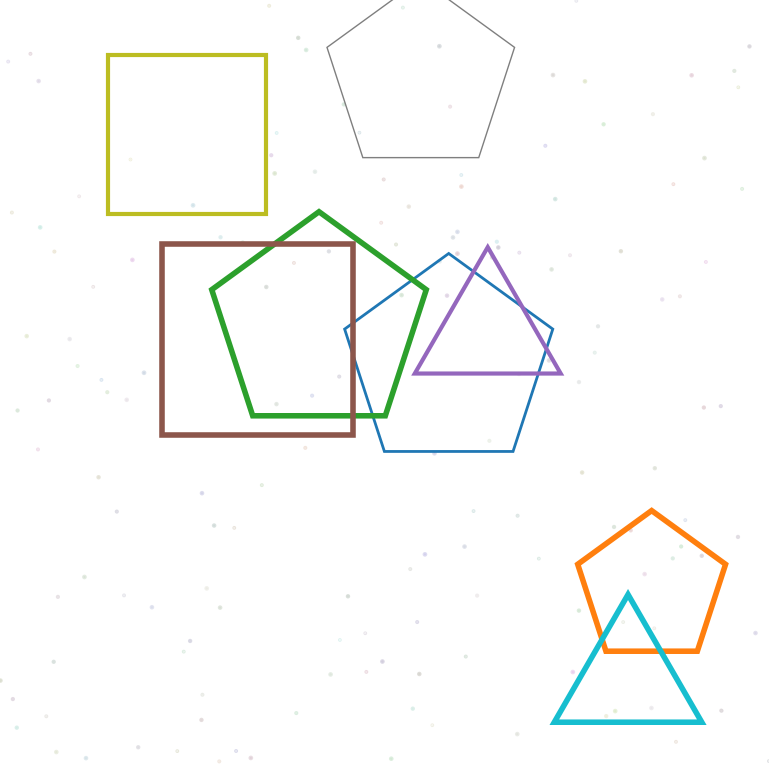[{"shape": "pentagon", "thickness": 1, "radius": 0.71, "center": [0.583, 0.529]}, {"shape": "pentagon", "thickness": 2, "radius": 0.5, "center": [0.846, 0.236]}, {"shape": "pentagon", "thickness": 2, "radius": 0.73, "center": [0.414, 0.579]}, {"shape": "triangle", "thickness": 1.5, "radius": 0.55, "center": [0.633, 0.57]}, {"shape": "square", "thickness": 2, "radius": 0.62, "center": [0.335, 0.559]}, {"shape": "pentagon", "thickness": 0.5, "radius": 0.64, "center": [0.546, 0.899]}, {"shape": "square", "thickness": 1.5, "radius": 0.51, "center": [0.242, 0.825]}, {"shape": "triangle", "thickness": 2, "radius": 0.55, "center": [0.816, 0.117]}]